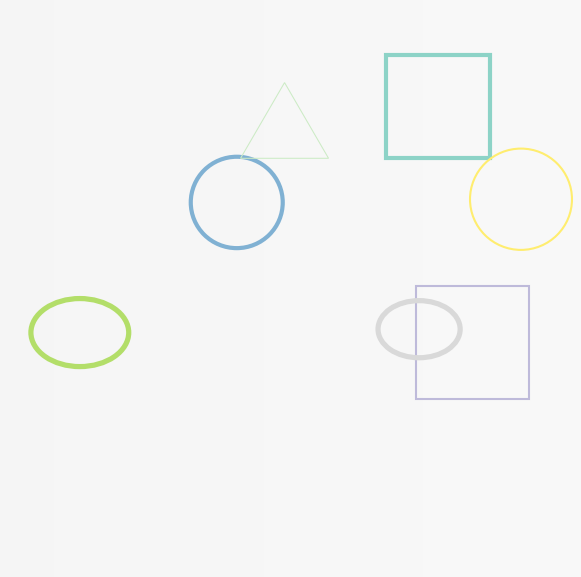[{"shape": "square", "thickness": 2, "radius": 0.45, "center": [0.753, 0.815]}, {"shape": "square", "thickness": 1, "radius": 0.49, "center": [0.813, 0.406]}, {"shape": "circle", "thickness": 2, "radius": 0.4, "center": [0.407, 0.649]}, {"shape": "oval", "thickness": 2.5, "radius": 0.42, "center": [0.137, 0.423]}, {"shape": "oval", "thickness": 2.5, "radius": 0.35, "center": [0.721, 0.429]}, {"shape": "triangle", "thickness": 0.5, "radius": 0.44, "center": [0.49, 0.769]}, {"shape": "circle", "thickness": 1, "radius": 0.44, "center": [0.896, 0.654]}]